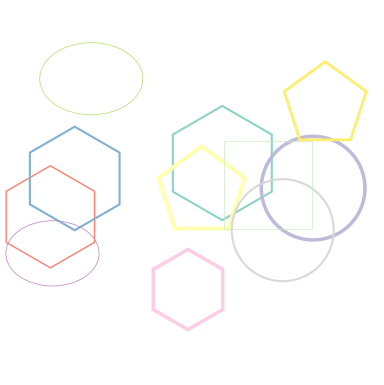[{"shape": "hexagon", "thickness": 1.5, "radius": 0.74, "center": [0.577, 0.576]}, {"shape": "pentagon", "thickness": 3, "radius": 0.59, "center": [0.524, 0.502]}, {"shape": "circle", "thickness": 2.5, "radius": 0.67, "center": [0.813, 0.511]}, {"shape": "hexagon", "thickness": 1, "radius": 0.66, "center": [0.131, 0.437]}, {"shape": "hexagon", "thickness": 1.5, "radius": 0.67, "center": [0.194, 0.536]}, {"shape": "oval", "thickness": 0.5, "radius": 0.67, "center": [0.237, 0.795]}, {"shape": "hexagon", "thickness": 2.5, "radius": 0.52, "center": [0.488, 0.248]}, {"shape": "circle", "thickness": 1.5, "radius": 0.66, "center": [0.734, 0.402]}, {"shape": "oval", "thickness": 0.5, "radius": 0.61, "center": [0.136, 0.342]}, {"shape": "square", "thickness": 0.5, "radius": 0.57, "center": [0.695, 0.519]}, {"shape": "pentagon", "thickness": 2, "radius": 0.56, "center": [0.845, 0.728]}]